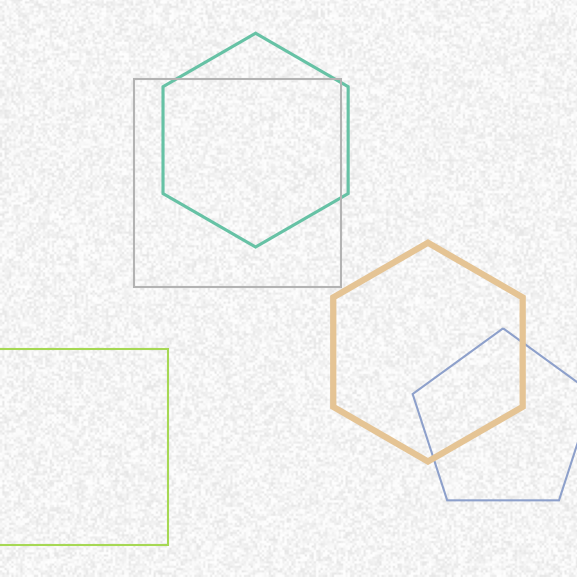[{"shape": "hexagon", "thickness": 1.5, "radius": 0.93, "center": [0.443, 0.756]}, {"shape": "pentagon", "thickness": 1, "radius": 0.82, "center": [0.871, 0.266]}, {"shape": "square", "thickness": 1, "radius": 0.85, "center": [0.121, 0.226]}, {"shape": "hexagon", "thickness": 3, "radius": 0.95, "center": [0.741, 0.389]}, {"shape": "square", "thickness": 1, "radius": 0.9, "center": [0.411, 0.683]}]